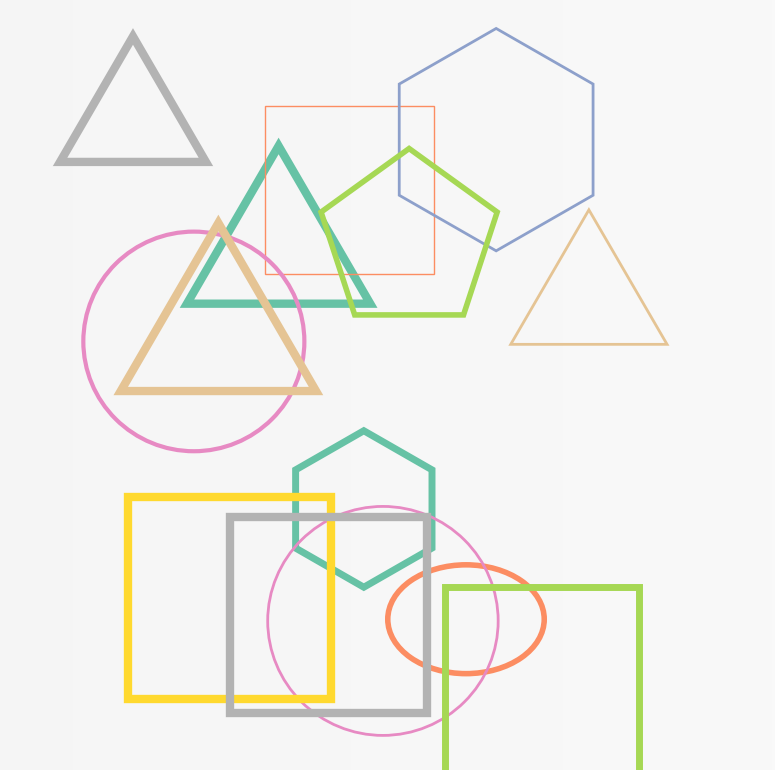[{"shape": "triangle", "thickness": 3, "radius": 0.68, "center": [0.359, 0.674]}, {"shape": "hexagon", "thickness": 2.5, "radius": 0.51, "center": [0.469, 0.339]}, {"shape": "oval", "thickness": 2, "radius": 0.5, "center": [0.601, 0.196]}, {"shape": "square", "thickness": 0.5, "radius": 0.55, "center": [0.451, 0.753]}, {"shape": "hexagon", "thickness": 1, "radius": 0.72, "center": [0.64, 0.819]}, {"shape": "circle", "thickness": 1, "radius": 0.74, "center": [0.494, 0.194]}, {"shape": "circle", "thickness": 1.5, "radius": 0.71, "center": [0.25, 0.557]}, {"shape": "square", "thickness": 2.5, "radius": 0.63, "center": [0.7, 0.112]}, {"shape": "pentagon", "thickness": 2, "radius": 0.6, "center": [0.528, 0.688]}, {"shape": "square", "thickness": 3, "radius": 0.66, "center": [0.296, 0.224]}, {"shape": "triangle", "thickness": 1, "radius": 0.58, "center": [0.76, 0.611]}, {"shape": "triangle", "thickness": 3, "radius": 0.73, "center": [0.282, 0.565]}, {"shape": "square", "thickness": 3, "radius": 0.63, "center": [0.424, 0.201]}, {"shape": "triangle", "thickness": 3, "radius": 0.54, "center": [0.172, 0.844]}]